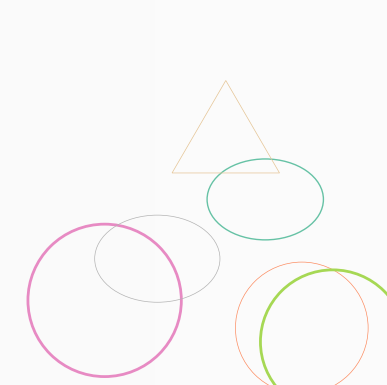[{"shape": "oval", "thickness": 1, "radius": 0.75, "center": [0.685, 0.482]}, {"shape": "circle", "thickness": 0.5, "radius": 0.86, "center": [0.779, 0.148]}, {"shape": "circle", "thickness": 2, "radius": 0.99, "center": [0.27, 0.22]}, {"shape": "circle", "thickness": 2, "radius": 0.93, "center": [0.859, 0.112]}, {"shape": "triangle", "thickness": 0.5, "radius": 0.8, "center": [0.583, 0.631]}, {"shape": "oval", "thickness": 0.5, "radius": 0.81, "center": [0.406, 0.328]}]